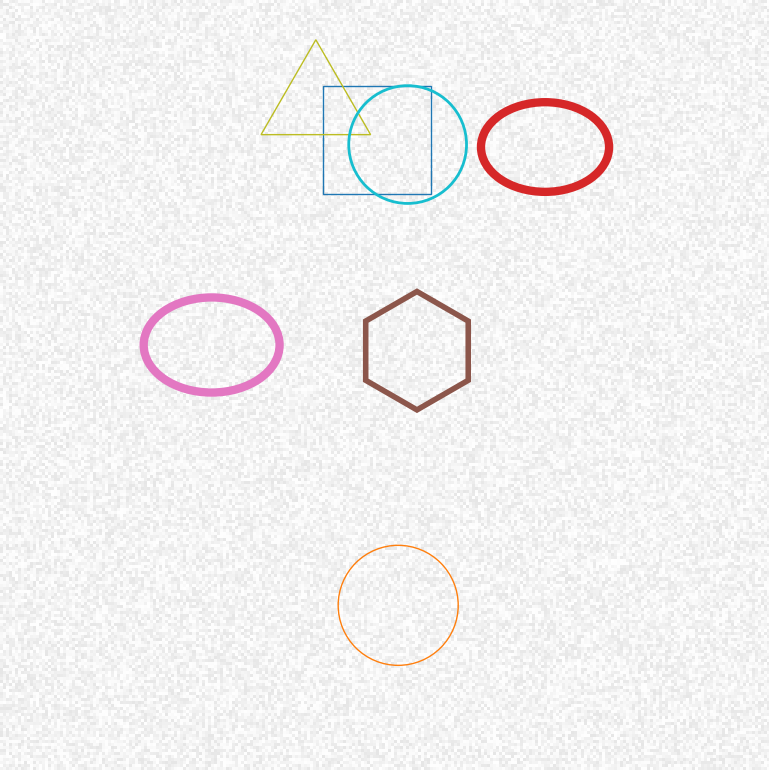[{"shape": "square", "thickness": 0.5, "radius": 0.35, "center": [0.49, 0.818]}, {"shape": "circle", "thickness": 0.5, "radius": 0.39, "center": [0.517, 0.214]}, {"shape": "oval", "thickness": 3, "radius": 0.42, "center": [0.708, 0.809]}, {"shape": "hexagon", "thickness": 2, "radius": 0.38, "center": [0.542, 0.545]}, {"shape": "oval", "thickness": 3, "radius": 0.44, "center": [0.275, 0.552]}, {"shape": "triangle", "thickness": 0.5, "radius": 0.41, "center": [0.41, 0.866]}, {"shape": "circle", "thickness": 1, "radius": 0.38, "center": [0.529, 0.812]}]